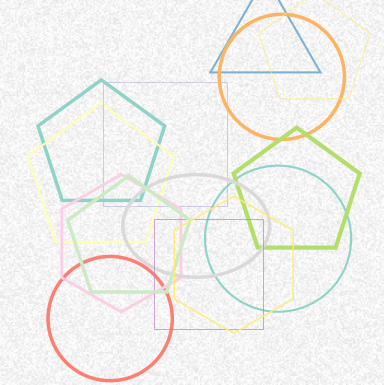[{"shape": "pentagon", "thickness": 2.5, "radius": 0.86, "center": [0.263, 0.619]}, {"shape": "circle", "thickness": 1.5, "radius": 0.95, "center": [0.722, 0.38]}, {"shape": "pentagon", "thickness": 1.5, "radius": 1.0, "center": [0.262, 0.533]}, {"shape": "square", "thickness": 0.5, "radius": 0.8, "center": [0.428, 0.625]}, {"shape": "circle", "thickness": 2.5, "radius": 0.81, "center": [0.286, 0.173]}, {"shape": "triangle", "thickness": 1.5, "radius": 0.83, "center": [0.689, 0.895]}, {"shape": "circle", "thickness": 2.5, "radius": 0.81, "center": [0.732, 0.8]}, {"shape": "pentagon", "thickness": 3, "radius": 0.86, "center": [0.771, 0.496]}, {"shape": "hexagon", "thickness": 2, "radius": 0.89, "center": [0.315, 0.368]}, {"shape": "oval", "thickness": 2.5, "radius": 0.95, "center": [0.51, 0.413]}, {"shape": "square", "thickness": 0.5, "radius": 0.71, "center": [0.541, 0.289]}, {"shape": "pentagon", "thickness": 2.5, "radius": 0.83, "center": [0.335, 0.377]}, {"shape": "pentagon", "thickness": 0.5, "radius": 0.76, "center": [0.816, 0.866]}, {"shape": "hexagon", "thickness": 1, "radius": 0.89, "center": [0.607, 0.313]}]